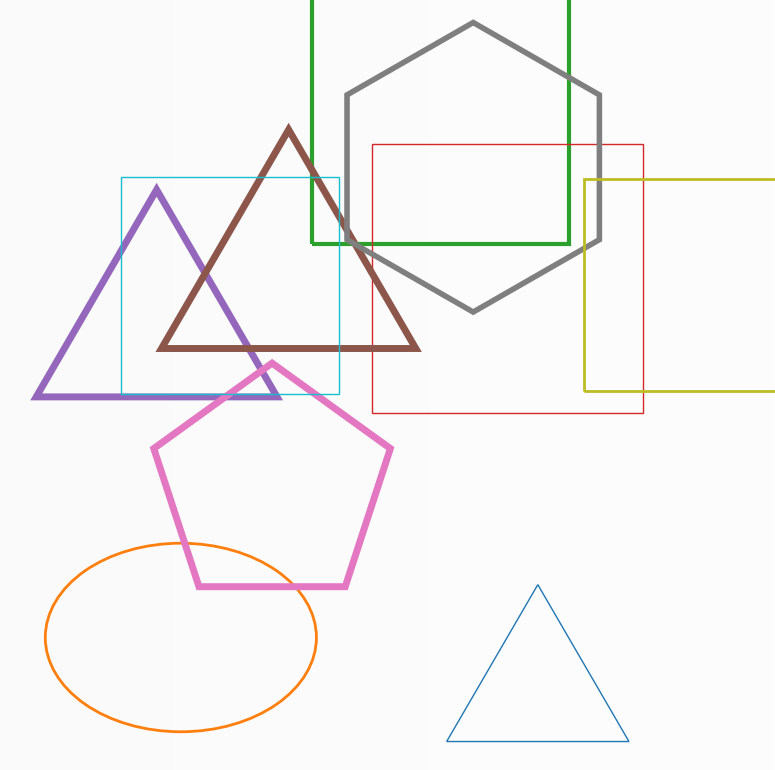[{"shape": "triangle", "thickness": 0.5, "radius": 0.68, "center": [0.694, 0.105]}, {"shape": "oval", "thickness": 1, "radius": 0.87, "center": [0.233, 0.172]}, {"shape": "square", "thickness": 1.5, "radius": 0.83, "center": [0.568, 0.849]}, {"shape": "square", "thickness": 0.5, "radius": 0.87, "center": [0.655, 0.638]}, {"shape": "triangle", "thickness": 2.5, "radius": 0.9, "center": [0.202, 0.574]}, {"shape": "triangle", "thickness": 2.5, "radius": 0.95, "center": [0.372, 0.642]}, {"shape": "pentagon", "thickness": 2.5, "radius": 0.8, "center": [0.351, 0.368]}, {"shape": "hexagon", "thickness": 2, "radius": 0.94, "center": [0.611, 0.783]}, {"shape": "square", "thickness": 1, "radius": 0.69, "center": [0.891, 0.63]}, {"shape": "square", "thickness": 0.5, "radius": 0.7, "center": [0.297, 0.63]}]